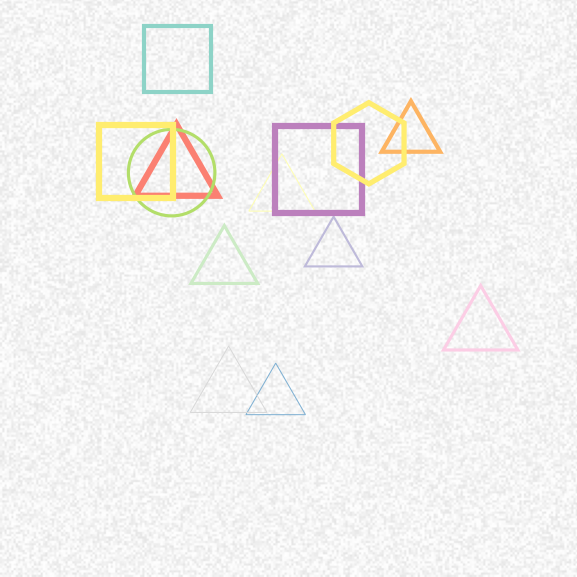[{"shape": "square", "thickness": 2, "radius": 0.29, "center": [0.308, 0.897]}, {"shape": "triangle", "thickness": 0.5, "radius": 0.33, "center": [0.488, 0.667]}, {"shape": "triangle", "thickness": 1, "radius": 0.29, "center": [0.578, 0.567]}, {"shape": "triangle", "thickness": 3, "radius": 0.41, "center": [0.306, 0.701]}, {"shape": "triangle", "thickness": 0.5, "radius": 0.3, "center": [0.477, 0.311]}, {"shape": "triangle", "thickness": 2, "radius": 0.29, "center": [0.712, 0.766]}, {"shape": "circle", "thickness": 1.5, "radius": 0.37, "center": [0.297, 0.7]}, {"shape": "triangle", "thickness": 1.5, "radius": 0.37, "center": [0.832, 0.43]}, {"shape": "triangle", "thickness": 0.5, "radius": 0.38, "center": [0.396, 0.323]}, {"shape": "square", "thickness": 3, "radius": 0.38, "center": [0.552, 0.706]}, {"shape": "triangle", "thickness": 1.5, "radius": 0.33, "center": [0.388, 0.542]}, {"shape": "square", "thickness": 3, "radius": 0.32, "center": [0.235, 0.719]}, {"shape": "hexagon", "thickness": 2.5, "radius": 0.35, "center": [0.639, 0.751]}]